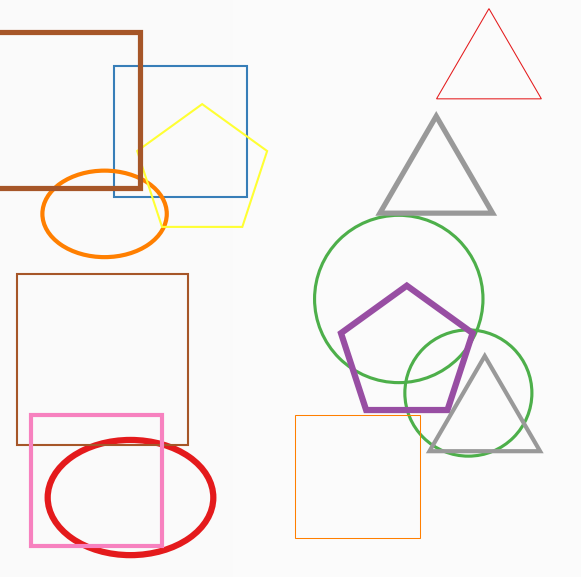[{"shape": "oval", "thickness": 3, "radius": 0.71, "center": [0.225, 0.138]}, {"shape": "triangle", "thickness": 0.5, "radius": 0.52, "center": [0.841, 0.88]}, {"shape": "square", "thickness": 1, "radius": 0.57, "center": [0.31, 0.771]}, {"shape": "circle", "thickness": 1.5, "radius": 0.72, "center": [0.686, 0.481]}, {"shape": "circle", "thickness": 1.5, "radius": 0.55, "center": [0.806, 0.319]}, {"shape": "pentagon", "thickness": 3, "radius": 0.6, "center": [0.7, 0.385]}, {"shape": "oval", "thickness": 2, "radius": 0.53, "center": [0.18, 0.629]}, {"shape": "square", "thickness": 0.5, "radius": 0.54, "center": [0.615, 0.174]}, {"shape": "pentagon", "thickness": 1, "radius": 0.59, "center": [0.348, 0.701]}, {"shape": "square", "thickness": 2.5, "radius": 0.67, "center": [0.106, 0.809]}, {"shape": "square", "thickness": 1, "radius": 0.74, "center": [0.176, 0.377]}, {"shape": "square", "thickness": 2, "radius": 0.56, "center": [0.166, 0.167]}, {"shape": "triangle", "thickness": 2, "radius": 0.55, "center": [0.834, 0.273]}, {"shape": "triangle", "thickness": 2.5, "radius": 0.56, "center": [0.751, 0.686]}]